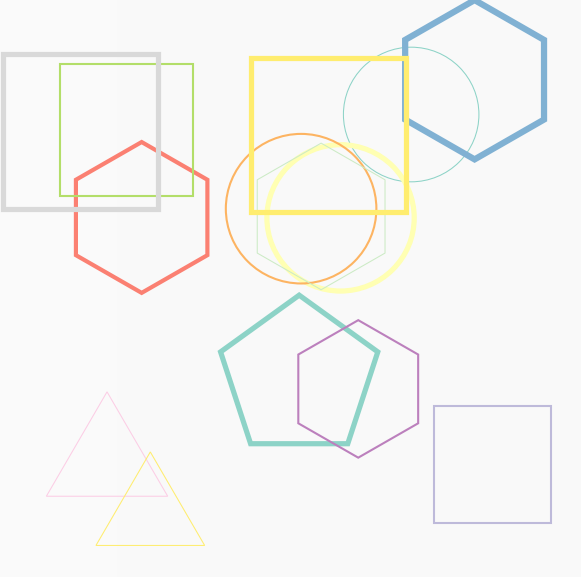[{"shape": "circle", "thickness": 0.5, "radius": 0.58, "center": [0.707, 0.801]}, {"shape": "pentagon", "thickness": 2.5, "radius": 0.71, "center": [0.515, 0.346]}, {"shape": "circle", "thickness": 2.5, "radius": 0.63, "center": [0.586, 0.622]}, {"shape": "square", "thickness": 1, "radius": 0.5, "center": [0.848, 0.195]}, {"shape": "hexagon", "thickness": 2, "radius": 0.65, "center": [0.244, 0.623]}, {"shape": "hexagon", "thickness": 3, "radius": 0.69, "center": [0.817, 0.861]}, {"shape": "circle", "thickness": 1, "radius": 0.65, "center": [0.518, 0.638]}, {"shape": "square", "thickness": 1, "radius": 0.57, "center": [0.217, 0.774]}, {"shape": "triangle", "thickness": 0.5, "radius": 0.6, "center": [0.184, 0.2]}, {"shape": "square", "thickness": 2.5, "radius": 0.67, "center": [0.138, 0.772]}, {"shape": "hexagon", "thickness": 1, "radius": 0.6, "center": [0.616, 0.326]}, {"shape": "hexagon", "thickness": 0.5, "radius": 0.63, "center": [0.552, 0.624]}, {"shape": "square", "thickness": 2.5, "radius": 0.67, "center": [0.565, 0.765]}, {"shape": "triangle", "thickness": 0.5, "radius": 0.54, "center": [0.259, 0.109]}]